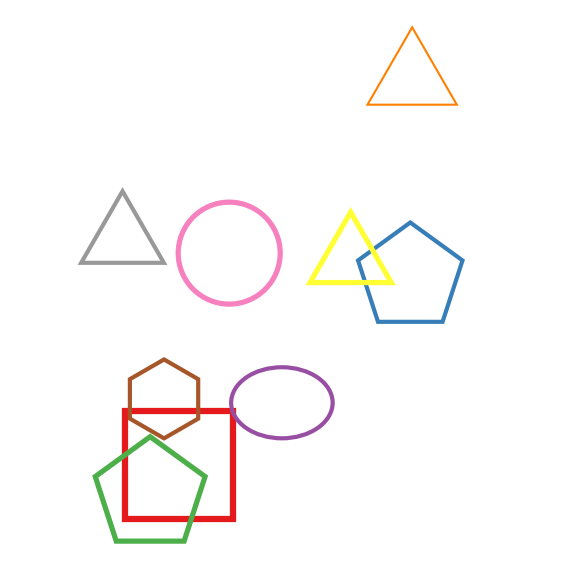[{"shape": "square", "thickness": 3, "radius": 0.47, "center": [0.31, 0.194]}, {"shape": "pentagon", "thickness": 2, "radius": 0.48, "center": [0.71, 0.519]}, {"shape": "pentagon", "thickness": 2.5, "radius": 0.5, "center": [0.26, 0.143]}, {"shape": "oval", "thickness": 2, "radius": 0.44, "center": [0.488, 0.302]}, {"shape": "triangle", "thickness": 1, "radius": 0.45, "center": [0.714, 0.863]}, {"shape": "triangle", "thickness": 2.5, "radius": 0.41, "center": [0.607, 0.55]}, {"shape": "hexagon", "thickness": 2, "radius": 0.34, "center": [0.284, 0.308]}, {"shape": "circle", "thickness": 2.5, "radius": 0.44, "center": [0.397, 0.561]}, {"shape": "triangle", "thickness": 2, "radius": 0.41, "center": [0.212, 0.585]}]